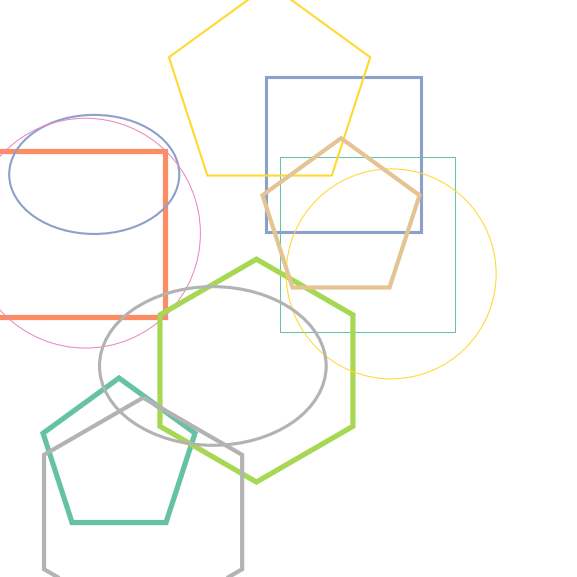[{"shape": "pentagon", "thickness": 2.5, "radius": 0.69, "center": [0.206, 0.206]}, {"shape": "square", "thickness": 0.5, "radius": 0.76, "center": [0.636, 0.576]}, {"shape": "square", "thickness": 2.5, "radius": 0.72, "center": [0.141, 0.594]}, {"shape": "square", "thickness": 1.5, "radius": 0.67, "center": [0.594, 0.732]}, {"shape": "oval", "thickness": 1, "radius": 0.74, "center": [0.163, 0.697]}, {"shape": "circle", "thickness": 0.5, "radius": 0.99, "center": [0.148, 0.595]}, {"shape": "hexagon", "thickness": 2.5, "radius": 0.96, "center": [0.444, 0.357]}, {"shape": "circle", "thickness": 0.5, "radius": 0.91, "center": [0.677, 0.525]}, {"shape": "pentagon", "thickness": 1, "radius": 0.92, "center": [0.467, 0.843]}, {"shape": "pentagon", "thickness": 2, "radius": 0.71, "center": [0.591, 0.617]}, {"shape": "oval", "thickness": 1.5, "radius": 0.98, "center": [0.369, 0.365]}, {"shape": "hexagon", "thickness": 2, "radius": 0.99, "center": [0.248, 0.112]}]